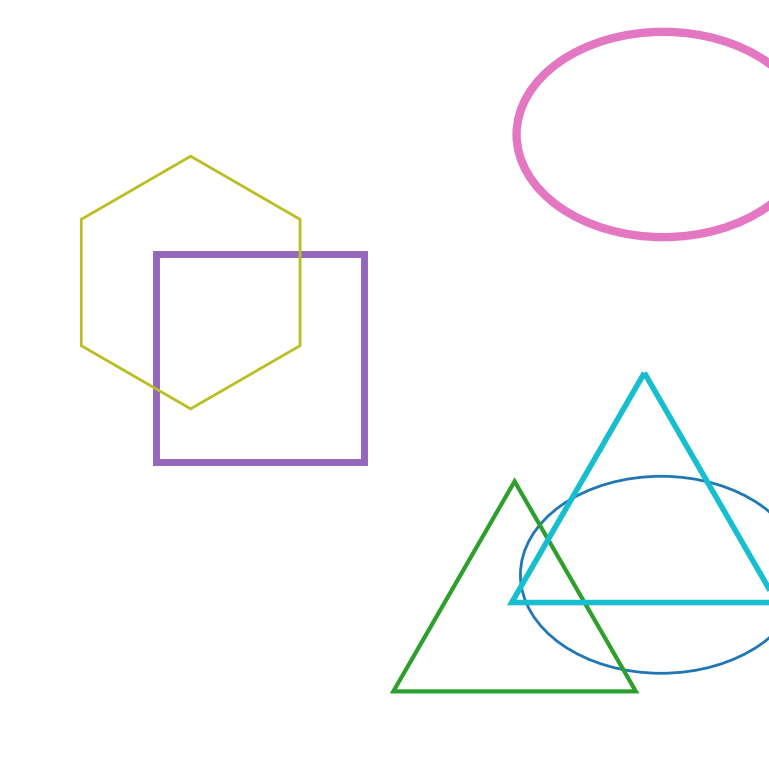[{"shape": "oval", "thickness": 1, "radius": 0.91, "center": [0.859, 0.254]}, {"shape": "triangle", "thickness": 1.5, "radius": 0.91, "center": [0.668, 0.193]}, {"shape": "square", "thickness": 2.5, "radius": 0.68, "center": [0.338, 0.535]}, {"shape": "oval", "thickness": 3, "radius": 0.95, "center": [0.861, 0.825]}, {"shape": "hexagon", "thickness": 1, "radius": 0.82, "center": [0.248, 0.633]}, {"shape": "triangle", "thickness": 2, "radius": 0.99, "center": [0.837, 0.317]}]